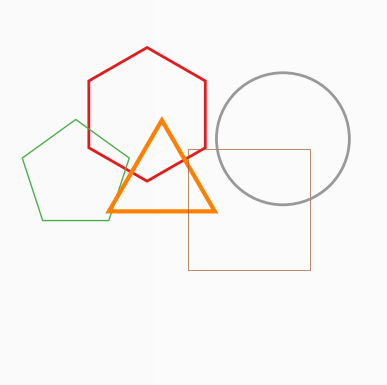[{"shape": "hexagon", "thickness": 2, "radius": 0.87, "center": [0.38, 0.703]}, {"shape": "pentagon", "thickness": 1, "radius": 0.73, "center": [0.196, 0.545]}, {"shape": "triangle", "thickness": 3, "radius": 0.79, "center": [0.418, 0.53]}, {"shape": "square", "thickness": 0.5, "radius": 0.79, "center": [0.643, 0.455]}, {"shape": "circle", "thickness": 2, "radius": 0.86, "center": [0.73, 0.64]}]